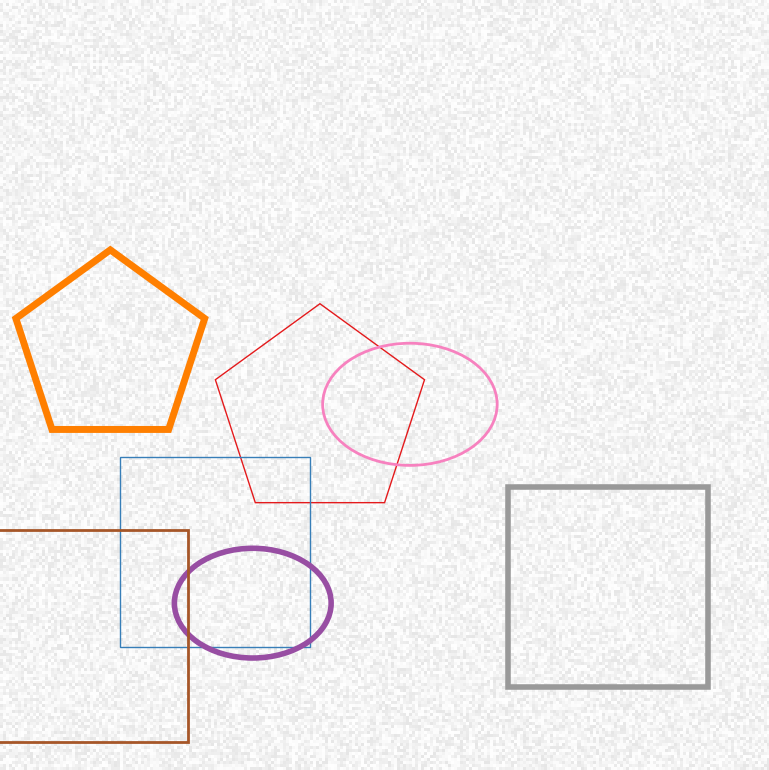[{"shape": "pentagon", "thickness": 0.5, "radius": 0.71, "center": [0.416, 0.463]}, {"shape": "square", "thickness": 0.5, "radius": 0.62, "center": [0.279, 0.283]}, {"shape": "oval", "thickness": 2, "radius": 0.51, "center": [0.328, 0.217]}, {"shape": "pentagon", "thickness": 2.5, "radius": 0.64, "center": [0.143, 0.547]}, {"shape": "square", "thickness": 1, "radius": 0.69, "center": [0.107, 0.174]}, {"shape": "oval", "thickness": 1, "radius": 0.57, "center": [0.532, 0.475]}, {"shape": "square", "thickness": 2, "radius": 0.65, "center": [0.79, 0.237]}]